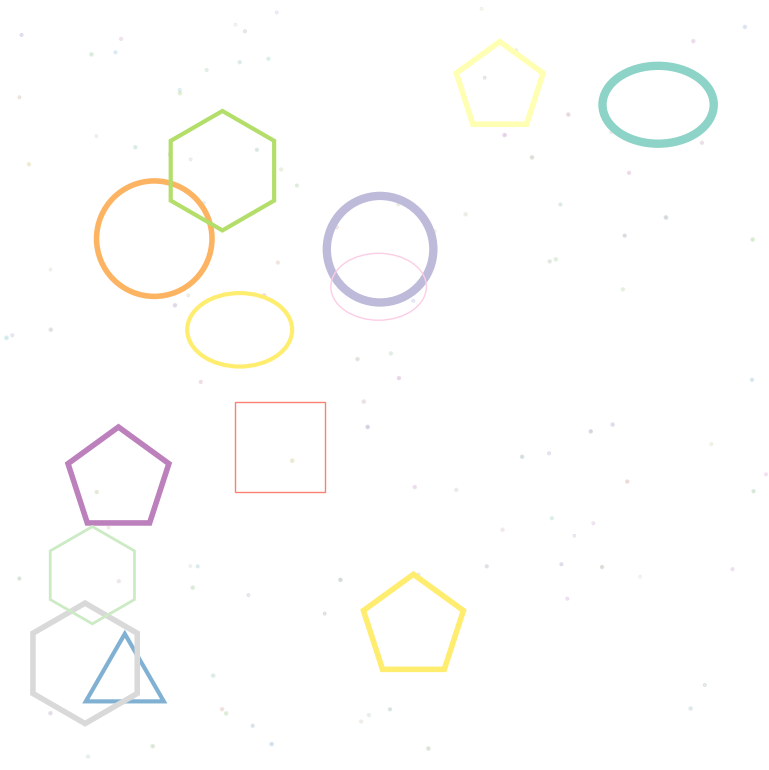[{"shape": "oval", "thickness": 3, "radius": 0.36, "center": [0.855, 0.864]}, {"shape": "pentagon", "thickness": 2, "radius": 0.3, "center": [0.649, 0.887]}, {"shape": "circle", "thickness": 3, "radius": 0.35, "center": [0.494, 0.676]}, {"shape": "square", "thickness": 0.5, "radius": 0.29, "center": [0.364, 0.42]}, {"shape": "triangle", "thickness": 1.5, "radius": 0.29, "center": [0.162, 0.118]}, {"shape": "circle", "thickness": 2, "radius": 0.37, "center": [0.2, 0.69]}, {"shape": "hexagon", "thickness": 1.5, "radius": 0.39, "center": [0.289, 0.778]}, {"shape": "oval", "thickness": 0.5, "radius": 0.31, "center": [0.492, 0.628]}, {"shape": "hexagon", "thickness": 2, "radius": 0.39, "center": [0.111, 0.139]}, {"shape": "pentagon", "thickness": 2, "radius": 0.34, "center": [0.154, 0.377]}, {"shape": "hexagon", "thickness": 1, "radius": 0.32, "center": [0.12, 0.253]}, {"shape": "oval", "thickness": 1.5, "radius": 0.34, "center": [0.311, 0.572]}, {"shape": "pentagon", "thickness": 2, "radius": 0.34, "center": [0.537, 0.186]}]